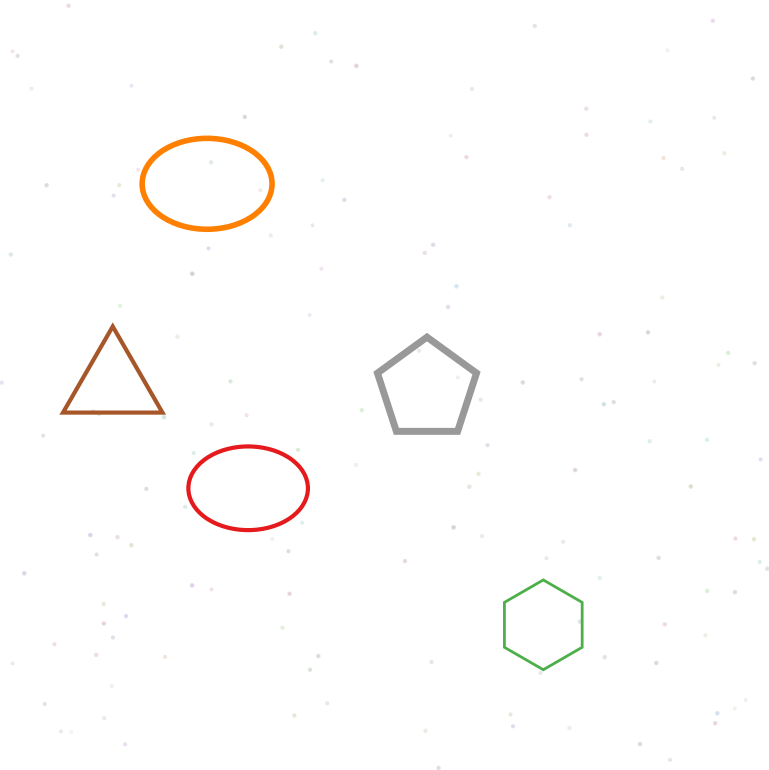[{"shape": "oval", "thickness": 1.5, "radius": 0.39, "center": [0.322, 0.366]}, {"shape": "hexagon", "thickness": 1, "radius": 0.29, "center": [0.706, 0.189]}, {"shape": "oval", "thickness": 2, "radius": 0.42, "center": [0.269, 0.761]}, {"shape": "triangle", "thickness": 1.5, "radius": 0.37, "center": [0.146, 0.501]}, {"shape": "pentagon", "thickness": 2.5, "radius": 0.34, "center": [0.555, 0.495]}]